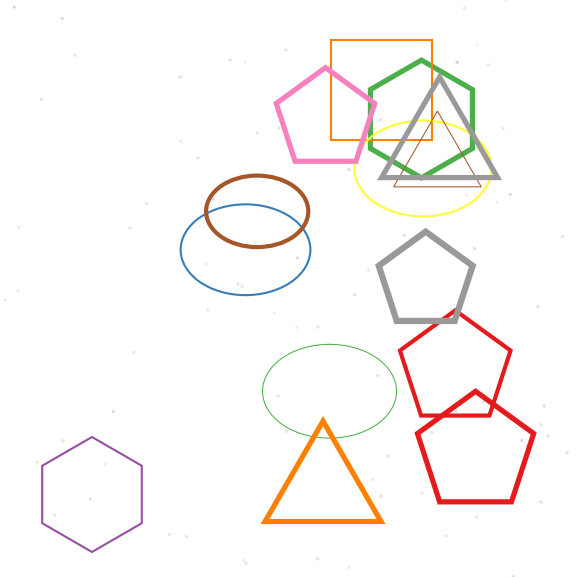[{"shape": "pentagon", "thickness": 2.5, "radius": 0.53, "center": [0.824, 0.216]}, {"shape": "pentagon", "thickness": 2, "radius": 0.5, "center": [0.788, 0.361]}, {"shape": "oval", "thickness": 1, "radius": 0.56, "center": [0.425, 0.567]}, {"shape": "hexagon", "thickness": 2.5, "radius": 0.51, "center": [0.73, 0.793]}, {"shape": "oval", "thickness": 0.5, "radius": 0.58, "center": [0.571, 0.322]}, {"shape": "hexagon", "thickness": 1, "radius": 0.5, "center": [0.159, 0.143]}, {"shape": "triangle", "thickness": 2.5, "radius": 0.58, "center": [0.559, 0.154]}, {"shape": "square", "thickness": 1, "radius": 0.44, "center": [0.661, 0.843]}, {"shape": "oval", "thickness": 1, "radius": 0.59, "center": [0.732, 0.707]}, {"shape": "triangle", "thickness": 0.5, "radius": 0.44, "center": [0.758, 0.719]}, {"shape": "oval", "thickness": 2, "radius": 0.44, "center": [0.445, 0.633]}, {"shape": "pentagon", "thickness": 2.5, "radius": 0.45, "center": [0.564, 0.792]}, {"shape": "pentagon", "thickness": 3, "radius": 0.43, "center": [0.737, 0.513]}, {"shape": "triangle", "thickness": 2.5, "radius": 0.58, "center": [0.761, 0.75]}]